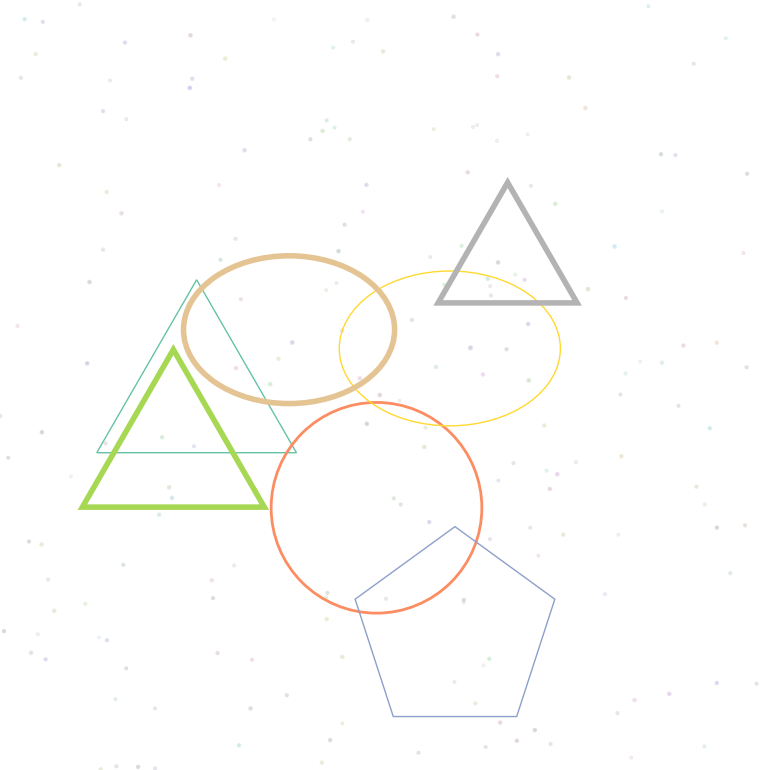[{"shape": "triangle", "thickness": 0.5, "radius": 0.75, "center": [0.255, 0.487]}, {"shape": "circle", "thickness": 1, "radius": 0.68, "center": [0.489, 0.341]}, {"shape": "pentagon", "thickness": 0.5, "radius": 0.68, "center": [0.591, 0.18]}, {"shape": "triangle", "thickness": 2, "radius": 0.68, "center": [0.225, 0.41]}, {"shape": "oval", "thickness": 0.5, "radius": 0.72, "center": [0.584, 0.547]}, {"shape": "oval", "thickness": 2, "radius": 0.69, "center": [0.375, 0.572]}, {"shape": "triangle", "thickness": 2, "radius": 0.52, "center": [0.659, 0.659]}]